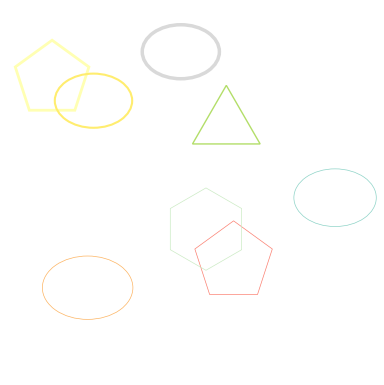[{"shape": "oval", "thickness": 0.5, "radius": 0.54, "center": [0.87, 0.486]}, {"shape": "pentagon", "thickness": 2, "radius": 0.5, "center": [0.135, 0.795]}, {"shape": "pentagon", "thickness": 0.5, "radius": 0.53, "center": [0.607, 0.321]}, {"shape": "oval", "thickness": 0.5, "radius": 0.59, "center": [0.228, 0.253]}, {"shape": "triangle", "thickness": 1, "radius": 0.51, "center": [0.588, 0.677]}, {"shape": "oval", "thickness": 2.5, "radius": 0.5, "center": [0.47, 0.866]}, {"shape": "hexagon", "thickness": 0.5, "radius": 0.53, "center": [0.535, 0.405]}, {"shape": "oval", "thickness": 1.5, "radius": 0.5, "center": [0.243, 0.738]}]